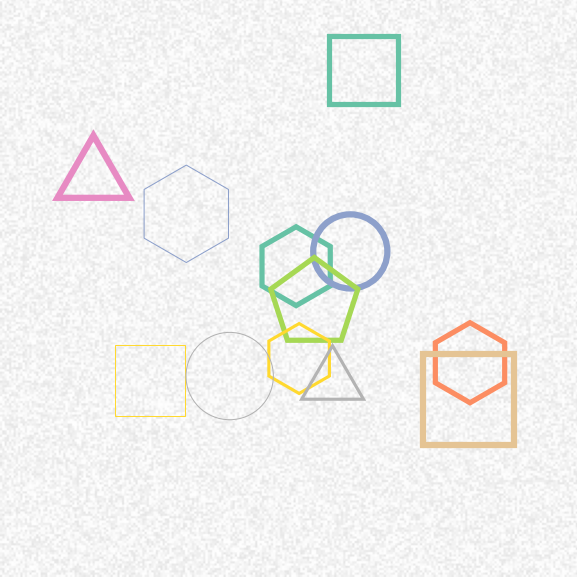[{"shape": "hexagon", "thickness": 2.5, "radius": 0.34, "center": [0.513, 0.538]}, {"shape": "square", "thickness": 2.5, "radius": 0.3, "center": [0.629, 0.877]}, {"shape": "hexagon", "thickness": 2.5, "radius": 0.35, "center": [0.814, 0.371]}, {"shape": "hexagon", "thickness": 0.5, "radius": 0.42, "center": [0.323, 0.629]}, {"shape": "circle", "thickness": 3, "radius": 0.32, "center": [0.607, 0.564]}, {"shape": "triangle", "thickness": 3, "radius": 0.36, "center": [0.162, 0.693]}, {"shape": "pentagon", "thickness": 2.5, "radius": 0.4, "center": [0.544, 0.474]}, {"shape": "hexagon", "thickness": 1.5, "radius": 0.3, "center": [0.518, 0.378]}, {"shape": "square", "thickness": 0.5, "radius": 0.31, "center": [0.26, 0.341]}, {"shape": "square", "thickness": 3, "radius": 0.39, "center": [0.811, 0.308]}, {"shape": "circle", "thickness": 0.5, "radius": 0.38, "center": [0.398, 0.348]}, {"shape": "triangle", "thickness": 1.5, "radius": 0.31, "center": [0.576, 0.339]}]